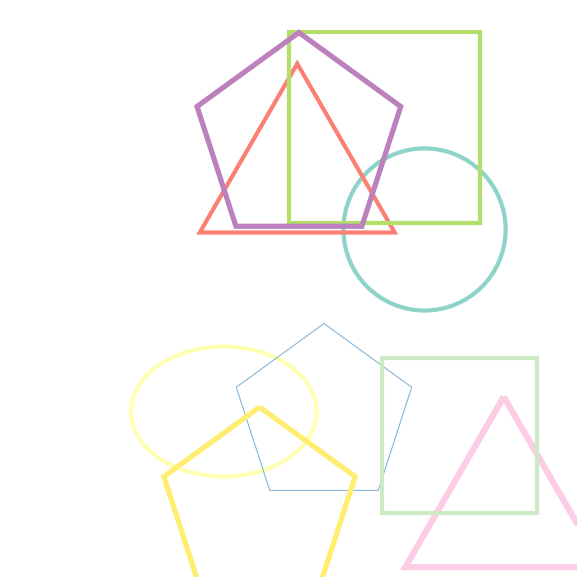[{"shape": "circle", "thickness": 2, "radius": 0.7, "center": [0.735, 0.602]}, {"shape": "oval", "thickness": 2, "radius": 0.8, "center": [0.387, 0.286]}, {"shape": "triangle", "thickness": 2, "radius": 0.97, "center": [0.515, 0.694]}, {"shape": "pentagon", "thickness": 0.5, "radius": 0.8, "center": [0.561, 0.279]}, {"shape": "square", "thickness": 2, "radius": 0.82, "center": [0.666, 0.778]}, {"shape": "triangle", "thickness": 3, "radius": 0.98, "center": [0.872, 0.116]}, {"shape": "pentagon", "thickness": 2.5, "radius": 0.93, "center": [0.518, 0.757]}, {"shape": "square", "thickness": 2, "radius": 0.67, "center": [0.796, 0.245]}, {"shape": "pentagon", "thickness": 2.5, "radius": 0.87, "center": [0.449, 0.12]}]